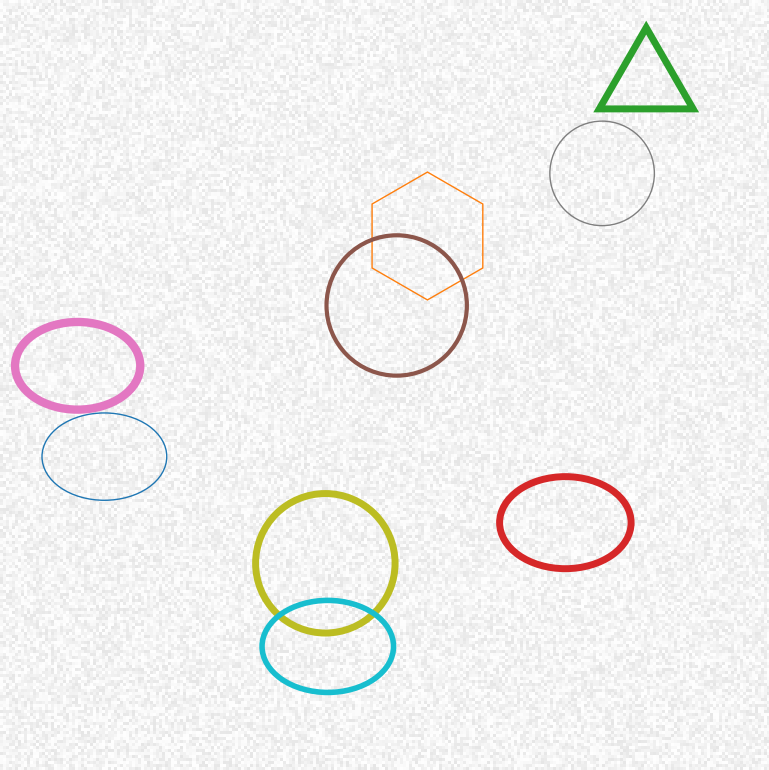[{"shape": "oval", "thickness": 0.5, "radius": 0.41, "center": [0.136, 0.407]}, {"shape": "hexagon", "thickness": 0.5, "radius": 0.42, "center": [0.555, 0.694]}, {"shape": "triangle", "thickness": 2.5, "radius": 0.35, "center": [0.839, 0.894]}, {"shape": "oval", "thickness": 2.5, "radius": 0.43, "center": [0.734, 0.321]}, {"shape": "circle", "thickness": 1.5, "radius": 0.46, "center": [0.515, 0.603]}, {"shape": "oval", "thickness": 3, "radius": 0.41, "center": [0.101, 0.525]}, {"shape": "circle", "thickness": 0.5, "radius": 0.34, "center": [0.782, 0.775]}, {"shape": "circle", "thickness": 2.5, "radius": 0.45, "center": [0.423, 0.268]}, {"shape": "oval", "thickness": 2, "radius": 0.43, "center": [0.426, 0.16]}]